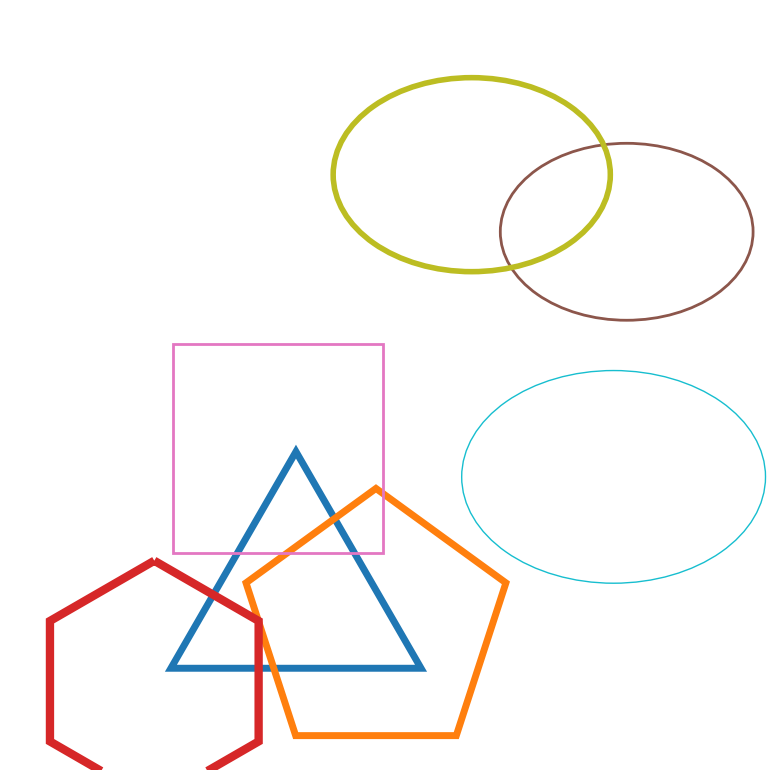[{"shape": "triangle", "thickness": 2.5, "radius": 0.94, "center": [0.384, 0.226]}, {"shape": "pentagon", "thickness": 2.5, "radius": 0.89, "center": [0.488, 0.188]}, {"shape": "hexagon", "thickness": 3, "radius": 0.78, "center": [0.2, 0.115]}, {"shape": "oval", "thickness": 1, "radius": 0.82, "center": [0.814, 0.699]}, {"shape": "square", "thickness": 1, "radius": 0.68, "center": [0.361, 0.418]}, {"shape": "oval", "thickness": 2, "radius": 0.9, "center": [0.613, 0.773]}, {"shape": "oval", "thickness": 0.5, "radius": 0.99, "center": [0.797, 0.381]}]